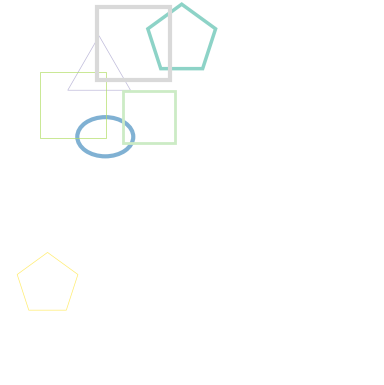[{"shape": "pentagon", "thickness": 2.5, "radius": 0.46, "center": [0.472, 0.897]}, {"shape": "triangle", "thickness": 0.5, "radius": 0.47, "center": [0.257, 0.813]}, {"shape": "oval", "thickness": 3, "radius": 0.36, "center": [0.273, 0.645]}, {"shape": "square", "thickness": 0.5, "radius": 0.43, "center": [0.19, 0.727]}, {"shape": "square", "thickness": 3, "radius": 0.48, "center": [0.347, 0.887]}, {"shape": "square", "thickness": 2, "radius": 0.34, "center": [0.388, 0.696]}, {"shape": "pentagon", "thickness": 0.5, "radius": 0.41, "center": [0.123, 0.261]}]